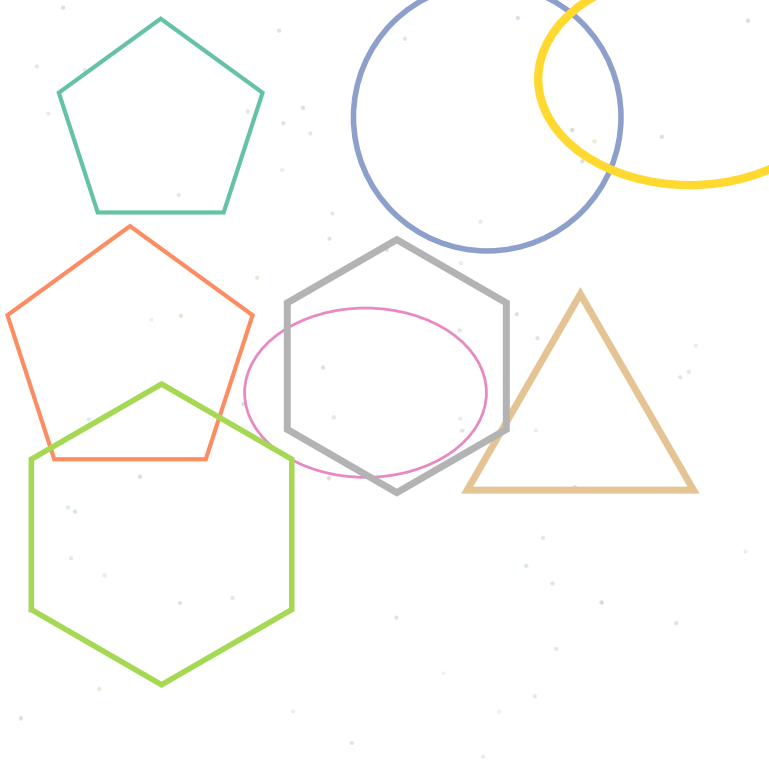[{"shape": "pentagon", "thickness": 1.5, "radius": 0.7, "center": [0.209, 0.837]}, {"shape": "pentagon", "thickness": 1.5, "radius": 0.84, "center": [0.169, 0.539]}, {"shape": "circle", "thickness": 2, "radius": 0.87, "center": [0.633, 0.848]}, {"shape": "oval", "thickness": 1, "radius": 0.79, "center": [0.475, 0.49]}, {"shape": "hexagon", "thickness": 2, "radius": 0.98, "center": [0.21, 0.306]}, {"shape": "oval", "thickness": 3, "radius": 0.99, "center": [0.896, 0.898]}, {"shape": "triangle", "thickness": 2.5, "radius": 0.85, "center": [0.754, 0.448]}, {"shape": "hexagon", "thickness": 2.5, "radius": 0.82, "center": [0.515, 0.524]}]